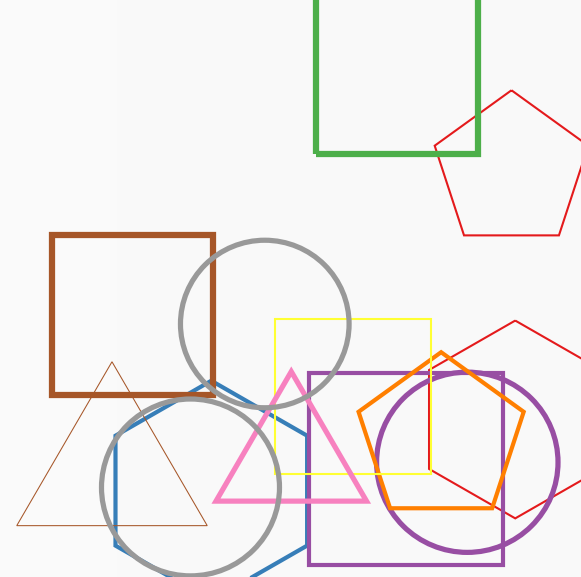[{"shape": "pentagon", "thickness": 1, "radius": 0.69, "center": [0.88, 0.704]}, {"shape": "hexagon", "thickness": 1, "radius": 0.86, "center": [0.886, 0.273]}, {"shape": "hexagon", "thickness": 2, "radius": 0.95, "center": [0.364, 0.15]}, {"shape": "square", "thickness": 3, "radius": 0.69, "center": [0.683, 0.872]}, {"shape": "square", "thickness": 2, "radius": 0.83, "center": [0.698, 0.187]}, {"shape": "circle", "thickness": 2.5, "radius": 0.78, "center": [0.804, 0.199]}, {"shape": "pentagon", "thickness": 2, "radius": 0.75, "center": [0.759, 0.24]}, {"shape": "square", "thickness": 1, "radius": 0.67, "center": [0.608, 0.312]}, {"shape": "triangle", "thickness": 0.5, "radius": 0.95, "center": [0.193, 0.184]}, {"shape": "square", "thickness": 3, "radius": 0.69, "center": [0.228, 0.453]}, {"shape": "triangle", "thickness": 2.5, "radius": 0.75, "center": [0.501, 0.206]}, {"shape": "circle", "thickness": 2.5, "radius": 0.77, "center": [0.328, 0.155]}, {"shape": "circle", "thickness": 2.5, "radius": 0.73, "center": [0.456, 0.438]}]